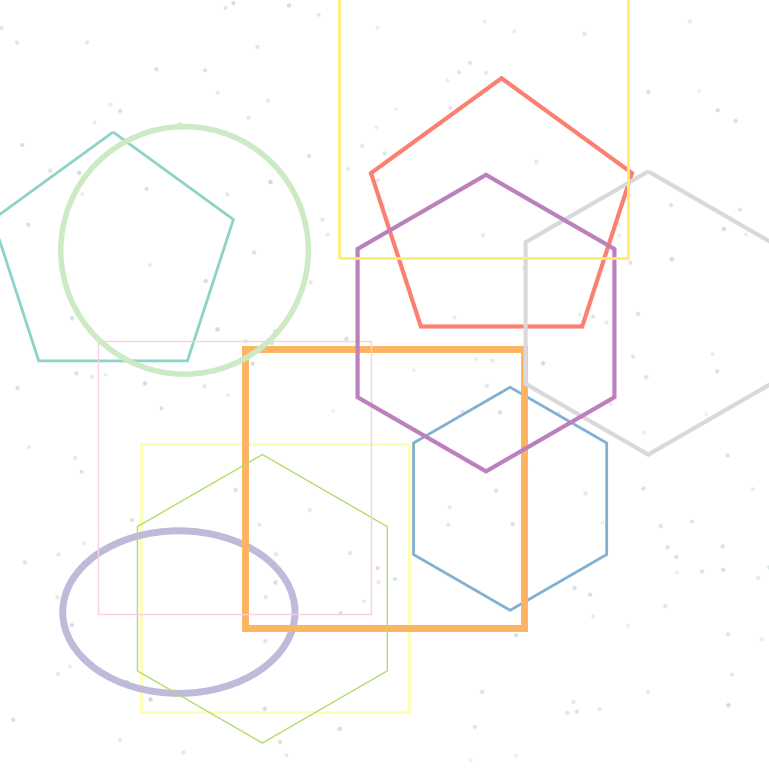[{"shape": "pentagon", "thickness": 1, "radius": 0.82, "center": [0.147, 0.664]}, {"shape": "square", "thickness": 1, "radius": 0.87, "center": [0.357, 0.25]}, {"shape": "oval", "thickness": 2.5, "radius": 0.75, "center": [0.232, 0.205]}, {"shape": "pentagon", "thickness": 1.5, "radius": 0.89, "center": [0.651, 0.72]}, {"shape": "hexagon", "thickness": 1, "radius": 0.72, "center": [0.662, 0.352]}, {"shape": "square", "thickness": 2.5, "radius": 0.91, "center": [0.499, 0.366]}, {"shape": "hexagon", "thickness": 0.5, "radius": 0.94, "center": [0.341, 0.222]}, {"shape": "square", "thickness": 0.5, "radius": 0.89, "center": [0.304, 0.379]}, {"shape": "hexagon", "thickness": 1.5, "radius": 0.92, "center": [0.842, 0.593]}, {"shape": "hexagon", "thickness": 1.5, "radius": 0.96, "center": [0.631, 0.58]}, {"shape": "circle", "thickness": 2, "radius": 0.8, "center": [0.24, 0.675]}, {"shape": "square", "thickness": 1, "radius": 0.94, "center": [0.628, 0.852]}]